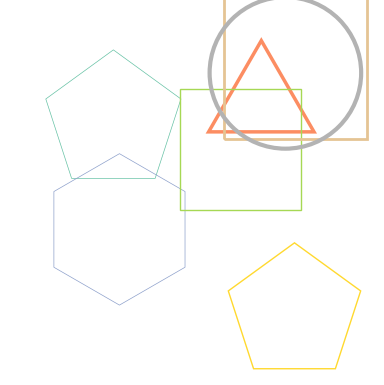[{"shape": "pentagon", "thickness": 0.5, "radius": 0.92, "center": [0.294, 0.686]}, {"shape": "triangle", "thickness": 2.5, "radius": 0.79, "center": [0.679, 0.737]}, {"shape": "hexagon", "thickness": 0.5, "radius": 0.98, "center": [0.31, 0.404]}, {"shape": "square", "thickness": 1, "radius": 0.78, "center": [0.625, 0.613]}, {"shape": "pentagon", "thickness": 1, "radius": 0.9, "center": [0.765, 0.188]}, {"shape": "square", "thickness": 2, "radius": 0.93, "center": [0.767, 0.825]}, {"shape": "circle", "thickness": 3, "radius": 0.98, "center": [0.741, 0.811]}]